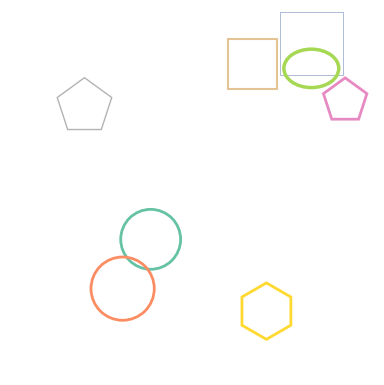[{"shape": "circle", "thickness": 2, "radius": 0.39, "center": [0.391, 0.378]}, {"shape": "circle", "thickness": 2, "radius": 0.41, "center": [0.319, 0.25]}, {"shape": "square", "thickness": 0.5, "radius": 0.41, "center": [0.808, 0.887]}, {"shape": "pentagon", "thickness": 2, "radius": 0.3, "center": [0.897, 0.738]}, {"shape": "oval", "thickness": 2.5, "radius": 0.36, "center": [0.809, 0.822]}, {"shape": "hexagon", "thickness": 2, "radius": 0.37, "center": [0.692, 0.192]}, {"shape": "square", "thickness": 1.5, "radius": 0.32, "center": [0.656, 0.834]}, {"shape": "pentagon", "thickness": 1, "radius": 0.37, "center": [0.219, 0.724]}]